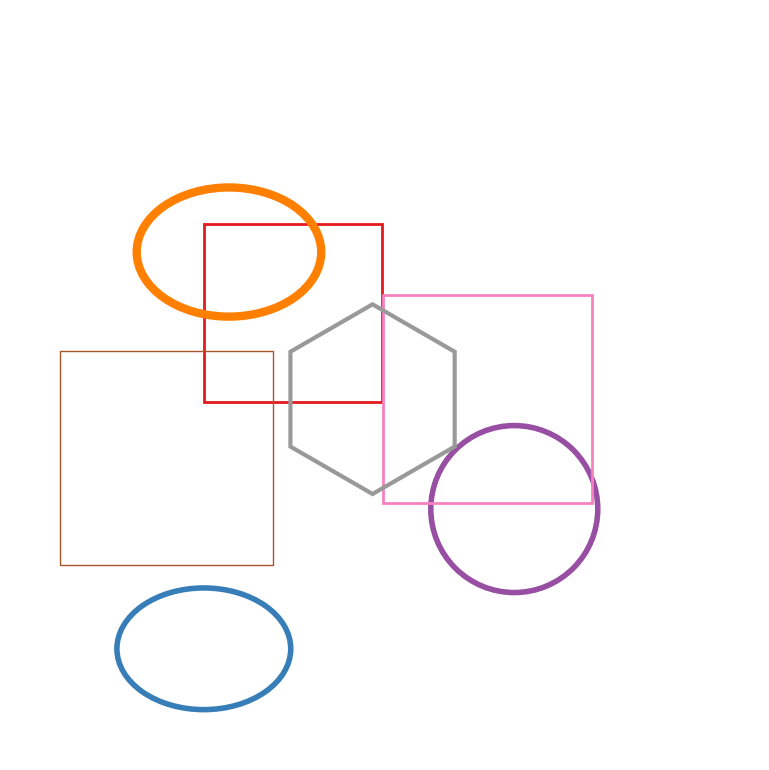[{"shape": "square", "thickness": 1, "radius": 0.58, "center": [0.381, 0.593]}, {"shape": "oval", "thickness": 2, "radius": 0.56, "center": [0.265, 0.157]}, {"shape": "circle", "thickness": 2, "radius": 0.54, "center": [0.668, 0.339]}, {"shape": "oval", "thickness": 3, "radius": 0.6, "center": [0.297, 0.673]}, {"shape": "square", "thickness": 0.5, "radius": 0.69, "center": [0.217, 0.405]}, {"shape": "square", "thickness": 1, "radius": 0.68, "center": [0.633, 0.482]}, {"shape": "hexagon", "thickness": 1.5, "radius": 0.62, "center": [0.484, 0.482]}]